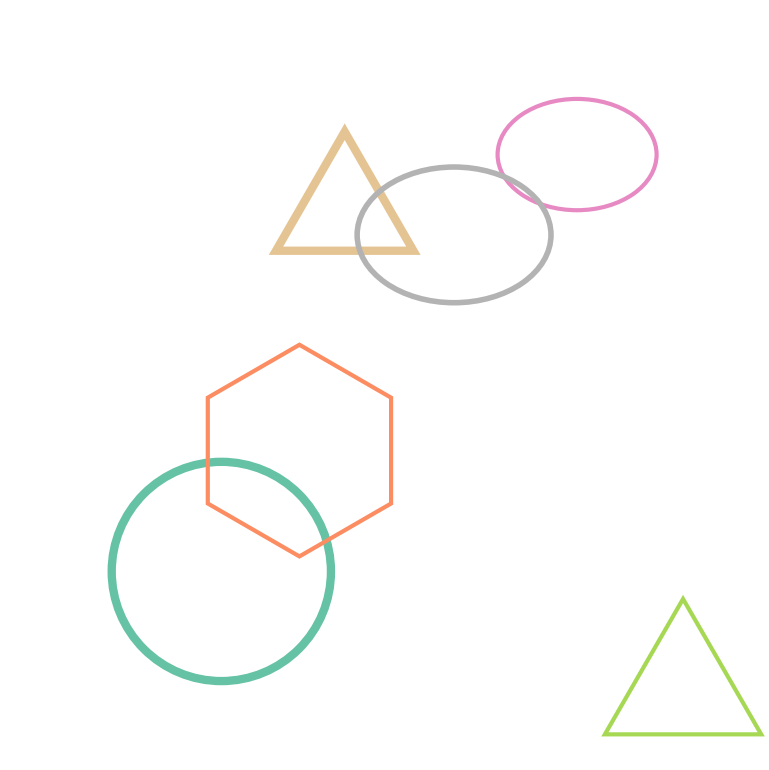[{"shape": "circle", "thickness": 3, "radius": 0.71, "center": [0.287, 0.258]}, {"shape": "hexagon", "thickness": 1.5, "radius": 0.69, "center": [0.389, 0.415]}, {"shape": "oval", "thickness": 1.5, "radius": 0.52, "center": [0.749, 0.799]}, {"shape": "triangle", "thickness": 1.5, "radius": 0.59, "center": [0.887, 0.105]}, {"shape": "triangle", "thickness": 3, "radius": 0.52, "center": [0.448, 0.726]}, {"shape": "oval", "thickness": 2, "radius": 0.63, "center": [0.59, 0.695]}]